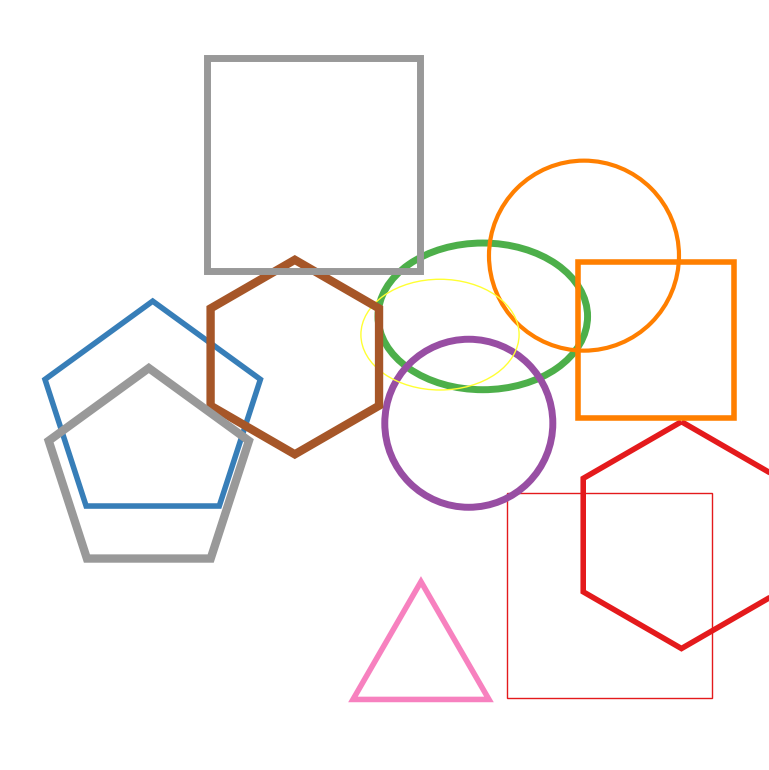[{"shape": "hexagon", "thickness": 2, "radius": 0.74, "center": [0.885, 0.305]}, {"shape": "square", "thickness": 0.5, "radius": 0.67, "center": [0.791, 0.227]}, {"shape": "pentagon", "thickness": 2, "radius": 0.74, "center": [0.198, 0.462]}, {"shape": "oval", "thickness": 2.5, "radius": 0.68, "center": [0.627, 0.589]}, {"shape": "circle", "thickness": 2.5, "radius": 0.55, "center": [0.609, 0.45]}, {"shape": "circle", "thickness": 1.5, "radius": 0.62, "center": [0.758, 0.668]}, {"shape": "square", "thickness": 2, "radius": 0.51, "center": [0.852, 0.558]}, {"shape": "oval", "thickness": 0.5, "radius": 0.51, "center": [0.571, 0.565]}, {"shape": "hexagon", "thickness": 3, "radius": 0.63, "center": [0.383, 0.536]}, {"shape": "triangle", "thickness": 2, "radius": 0.51, "center": [0.547, 0.143]}, {"shape": "square", "thickness": 2.5, "radius": 0.69, "center": [0.407, 0.786]}, {"shape": "pentagon", "thickness": 3, "radius": 0.68, "center": [0.193, 0.385]}]